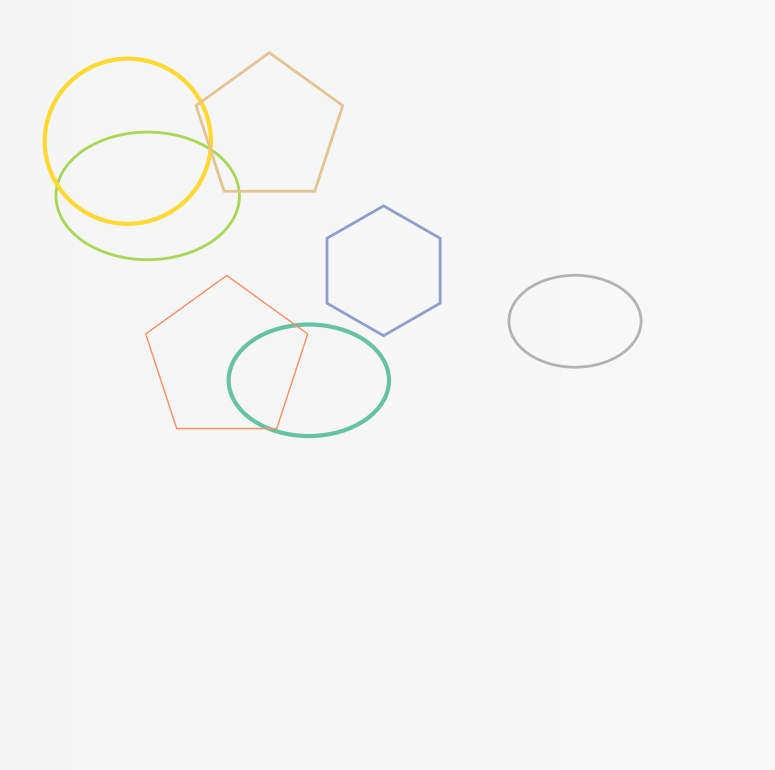[{"shape": "oval", "thickness": 1.5, "radius": 0.52, "center": [0.399, 0.506]}, {"shape": "pentagon", "thickness": 0.5, "radius": 0.55, "center": [0.293, 0.532]}, {"shape": "hexagon", "thickness": 1, "radius": 0.42, "center": [0.495, 0.648]}, {"shape": "oval", "thickness": 1, "radius": 0.59, "center": [0.191, 0.746]}, {"shape": "circle", "thickness": 1.5, "radius": 0.54, "center": [0.165, 0.817]}, {"shape": "pentagon", "thickness": 1, "radius": 0.5, "center": [0.348, 0.832]}, {"shape": "oval", "thickness": 1, "radius": 0.43, "center": [0.742, 0.583]}]